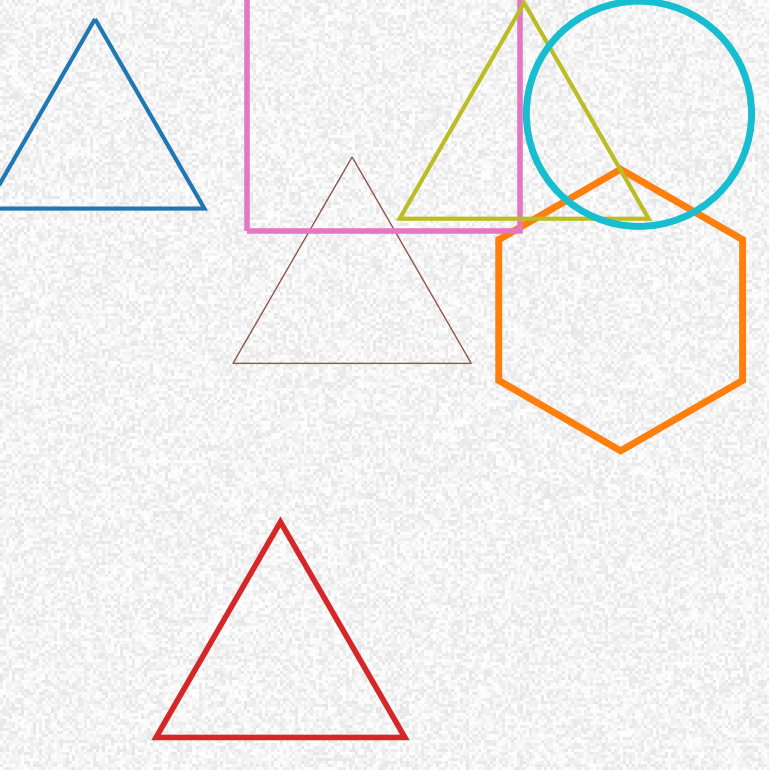[{"shape": "triangle", "thickness": 1.5, "radius": 0.82, "center": [0.123, 0.811]}, {"shape": "hexagon", "thickness": 2.5, "radius": 0.91, "center": [0.806, 0.597]}, {"shape": "triangle", "thickness": 2, "radius": 0.93, "center": [0.364, 0.136]}, {"shape": "triangle", "thickness": 0.5, "radius": 0.89, "center": [0.457, 0.617]}, {"shape": "square", "thickness": 2, "radius": 0.89, "center": [0.498, 0.878]}, {"shape": "triangle", "thickness": 1.5, "radius": 0.93, "center": [0.681, 0.809]}, {"shape": "circle", "thickness": 2.5, "radius": 0.73, "center": [0.83, 0.852]}]